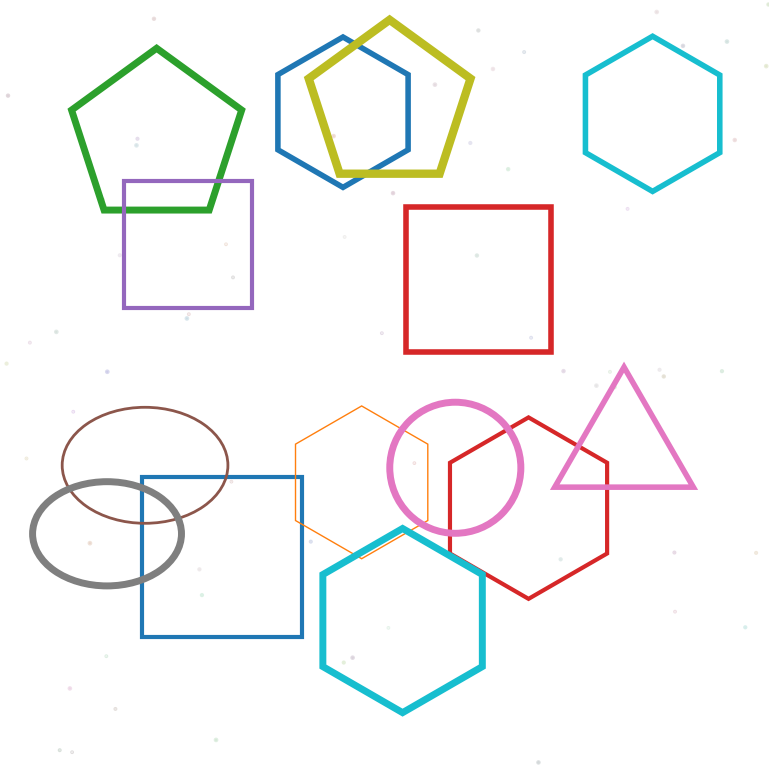[{"shape": "hexagon", "thickness": 2, "radius": 0.49, "center": [0.445, 0.854]}, {"shape": "square", "thickness": 1.5, "radius": 0.52, "center": [0.289, 0.277]}, {"shape": "hexagon", "thickness": 0.5, "radius": 0.5, "center": [0.47, 0.374]}, {"shape": "pentagon", "thickness": 2.5, "radius": 0.58, "center": [0.203, 0.821]}, {"shape": "hexagon", "thickness": 1.5, "radius": 0.59, "center": [0.686, 0.34]}, {"shape": "square", "thickness": 2, "radius": 0.47, "center": [0.622, 0.637]}, {"shape": "square", "thickness": 1.5, "radius": 0.41, "center": [0.244, 0.682]}, {"shape": "oval", "thickness": 1, "radius": 0.54, "center": [0.188, 0.396]}, {"shape": "circle", "thickness": 2.5, "radius": 0.43, "center": [0.591, 0.393]}, {"shape": "triangle", "thickness": 2, "radius": 0.52, "center": [0.81, 0.419]}, {"shape": "oval", "thickness": 2.5, "radius": 0.48, "center": [0.139, 0.307]}, {"shape": "pentagon", "thickness": 3, "radius": 0.55, "center": [0.506, 0.864]}, {"shape": "hexagon", "thickness": 2.5, "radius": 0.6, "center": [0.523, 0.194]}, {"shape": "hexagon", "thickness": 2, "radius": 0.5, "center": [0.848, 0.852]}]